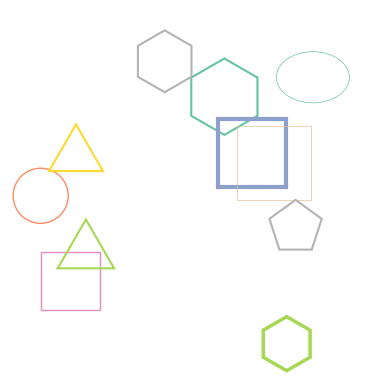[{"shape": "hexagon", "thickness": 1.5, "radius": 0.5, "center": [0.583, 0.749]}, {"shape": "oval", "thickness": 0.5, "radius": 0.47, "center": [0.813, 0.799]}, {"shape": "circle", "thickness": 1, "radius": 0.36, "center": [0.106, 0.491]}, {"shape": "square", "thickness": 3, "radius": 0.44, "center": [0.655, 0.603]}, {"shape": "square", "thickness": 1, "radius": 0.38, "center": [0.183, 0.27]}, {"shape": "triangle", "thickness": 1.5, "radius": 0.42, "center": [0.223, 0.345]}, {"shape": "hexagon", "thickness": 2.5, "radius": 0.35, "center": [0.745, 0.107]}, {"shape": "triangle", "thickness": 1.5, "radius": 0.4, "center": [0.197, 0.596]}, {"shape": "square", "thickness": 0.5, "radius": 0.48, "center": [0.712, 0.577]}, {"shape": "pentagon", "thickness": 1.5, "radius": 0.36, "center": [0.768, 0.409]}, {"shape": "hexagon", "thickness": 1.5, "radius": 0.4, "center": [0.428, 0.841]}]